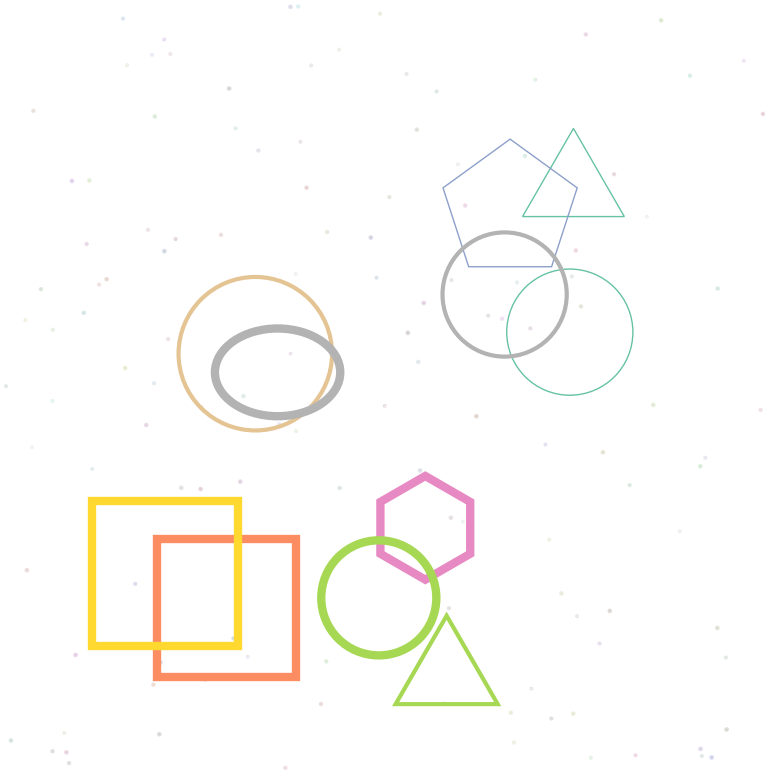[{"shape": "circle", "thickness": 0.5, "radius": 0.41, "center": [0.74, 0.569]}, {"shape": "triangle", "thickness": 0.5, "radius": 0.38, "center": [0.745, 0.757]}, {"shape": "square", "thickness": 3, "radius": 0.45, "center": [0.294, 0.21]}, {"shape": "pentagon", "thickness": 0.5, "radius": 0.46, "center": [0.662, 0.728]}, {"shape": "hexagon", "thickness": 3, "radius": 0.34, "center": [0.552, 0.314]}, {"shape": "circle", "thickness": 3, "radius": 0.37, "center": [0.492, 0.224]}, {"shape": "triangle", "thickness": 1.5, "radius": 0.38, "center": [0.58, 0.124]}, {"shape": "square", "thickness": 3, "radius": 0.47, "center": [0.214, 0.255]}, {"shape": "circle", "thickness": 1.5, "radius": 0.5, "center": [0.332, 0.541]}, {"shape": "oval", "thickness": 3, "radius": 0.41, "center": [0.361, 0.516]}, {"shape": "circle", "thickness": 1.5, "radius": 0.4, "center": [0.655, 0.618]}]